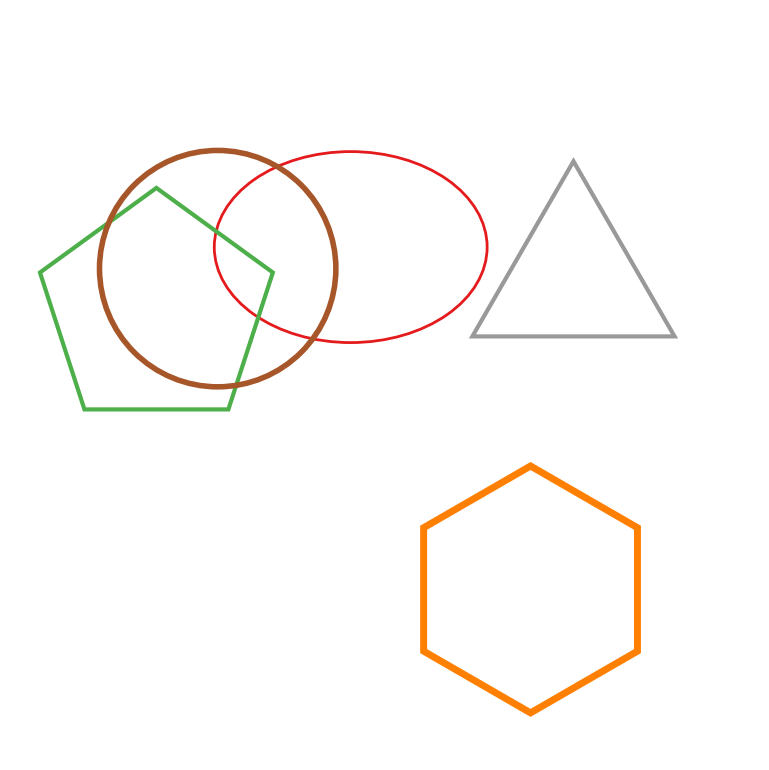[{"shape": "oval", "thickness": 1, "radius": 0.89, "center": [0.455, 0.679]}, {"shape": "pentagon", "thickness": 1.5, "radius": 0.8, "center": [0.203, 0.597]}, {"shape": "hexagon", "thickness": 2.5, "radius": 0.8, "center": [0.689, 0.234]}, {"shape": "circle", "thickness": 2, "radius": 0.77, "center": [0.283, 0.651]}, {"shape": "triangle", "thickness": 1.5, "radius": 0.76, "center": [0.745, 0.639]}]